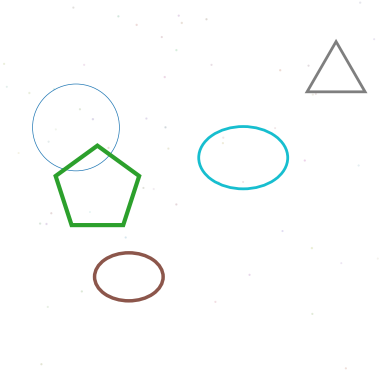[{"shape": "circle", "thickness": 0.5, "radius": 0.56, "center": [0.197, 0.669]}, {"shape": "pentagon", "thickness": 3, "radius": 0.57, "center": [0.253, 0.508]}, {"shape": "oval", "thickness": 2.5, "radius": 0.45, "center": [0.335, 0.281]}, {"shape": "triangle", "thickness": 2, "radius": 0.43, "center": [0.873, 0.805]}, {"shape": "oval", "thickness": 2, "radius": 0.58, "center": [0.632, 0.59]}]